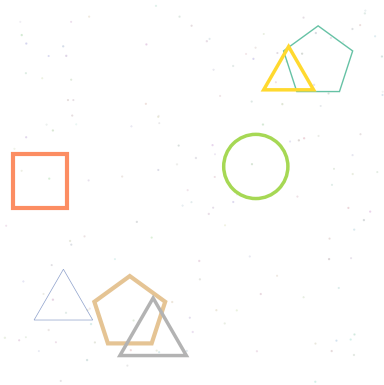[{"shape": "pentagon", "thickness": 1, "radius": 0.47, "center": [0.826, 0.839]}, {"shape": "square", "thickness": 3, "radius": 0.35, "center": [0.104, 0.53]}, {"shape": "triangle", "thickness": 0.5, "radius": 0.44, "center": [0.165, 0.213]}, {"shape": "circle", "thickness": 2.5, "radius": 0.42, "center": [0.664, 0.568]}, {"shape": "triangle", "thickness": 2.5, "radius": 0.37, "center": [0.75, 0.804]}, {"shape": "pentagon", "thickness": 3, "radius": 0.48, "center": [0.337, 0.186]}, {"shape": "triangle", "thickness": 2.5, "radius": 0.5, "center": [0.398, 0.126]}]